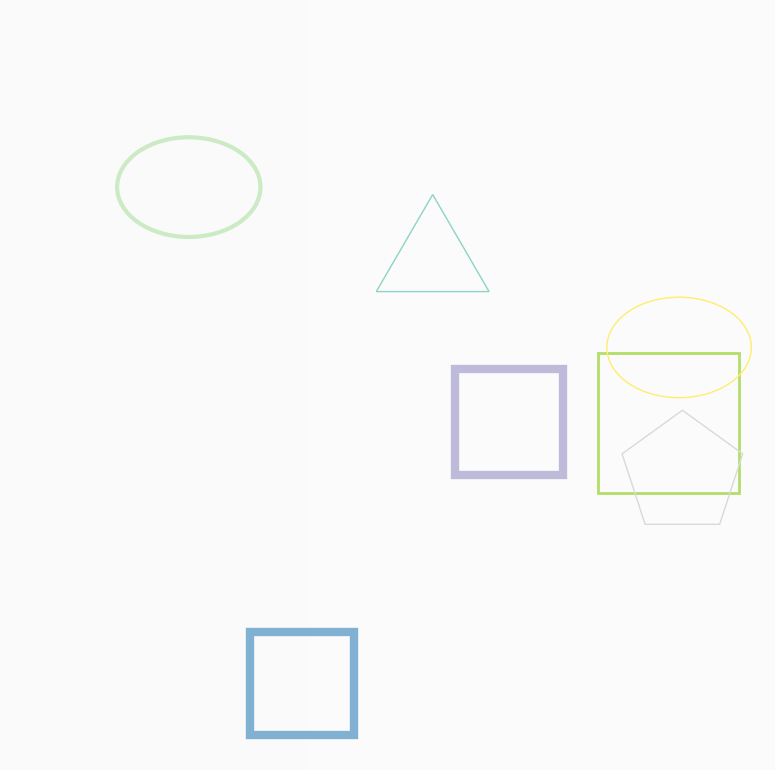[{"shape": "triangle", "thickness": 0.5, "radius": 0.42, "center": [0.558, 0.663]}, {"shape": "square", "thickness": 3, "radius": 0.35, "center": [0.657, 0.452]}, {"shape": "square", "thickness": 3, "radius": 0.34, "center": [0.39, 0.112]}, {"shape": "square", "thickness": 1, "radius": 0.45, "center": [0.862, 0.45]}, {"shape": "pentagon", "thickness": 0.5, "radius": 0.41, "center": [0.881, 0.385]}, {"shape": "oval", "thickness": 1.5, "radius": 0.46, "center": [0.244, 0.757]}, {"shape": "oval", "thickness": 0.5, "radius": 0.47, "center": [0.876, 0.549]}]